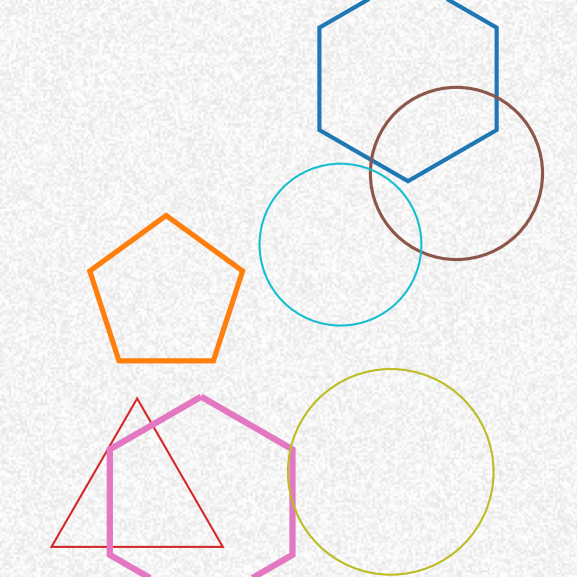[{"shape": "hexagon", "thickness": 2, "radius": 0.89, "center": [0.707, 0.863]}, {"shape": "pentagon", "thickness": 2.5, "radius": 0.7, "center": [0.288, 0.487]}, {"shape": "triangle", "thickness": 1, "radius": 0.86, "center": [0.237, 0.138]}, {"shape": "circle", "thickness": 1.5, "radius": 0.75, "center": [0.79, 0.699]}, {"shape": "hexagon", "thickness": 3, "radius": 0.91, "center": [0.348, 0.13]}, {"shape": "circle", "thickness": 1, "radius": 0.89, "center": [0.677, 0.182]}, {"shape": "circle", "thickness": 1, "radius": 0.7, "center": [0.59, 0.576]}]